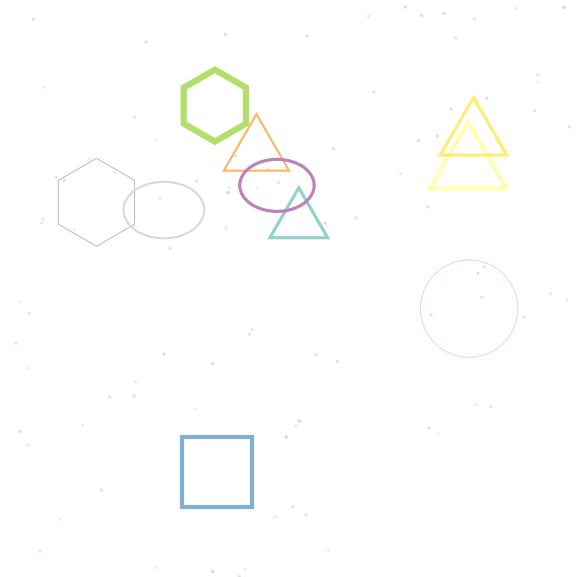[{"shape": "triangle", "thickness": 1.5, "radius": 0.29, "center": [0.517, 0.616]}, {"shape": "triangle", "thickness": 2, "radius": 0.38, "center": [0.811, 0.711]}, {"shape": "hexagon", "thickness": 0.5, "radius": 0.38, "center": [0.167, 0.649]}, {"shape": "square", "thickness": 2, "radius": 0.3, "center": [0.375, 0.181]}, {"shape": "triangle", "thickness": 1, "radius": 0.33, "center": [0.444, 0.736]}, {"shape": "hexagon", "thickness": 3, "radius": 0.31, "center": [0.372, 0.816]}, {"shape": "oval", "thickness": 1, "radius": 0.35, "center": [0.284, 0.635]}, {"shape": "oval", "thickness": 1.5, "radius": 0.32, "center": [0.48, 0.678]}, {"shape": "circle", "thickness": 0.5, "radius": 0.42, "center": [0.812, 0.465]}, {"shape": "triangle", "thickness": 1.5, "radius": 0.33, "center": [0.82, 0.764]}]